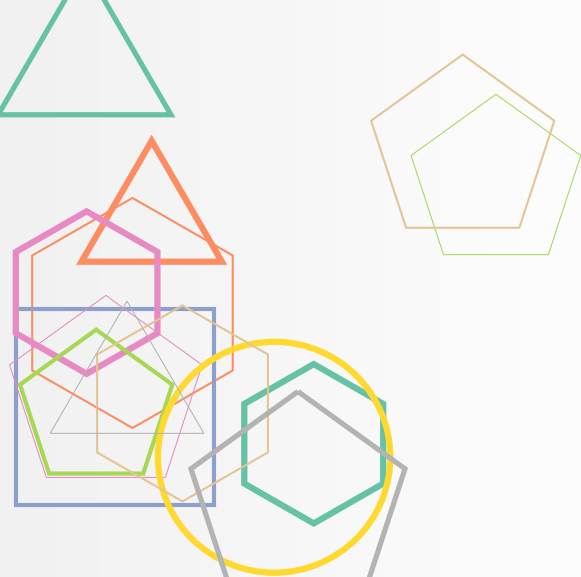[{"shape": "hexagon", "thickness": 3, "radius": 0.69, "center": [0.54, 0.231]}, {"shape": "triangle", "thickness": 2.5, "radius": 0.86, "center": [0.145, 0.886]}, {"shape": "triangle", "thickness": 3, "radius": 0.7, "center": [0.261, 0.616]}, {"shape": "hexagon", "thickness": 1, "radius": 1.0, "center": [0.228, 0.457]}, {"shape": "square", "thickness": 2, "radius": 0.85, "center": [0.199, 0.294]}, {"shape": "hexagon", "thickness": 3, "radius": 0.7, "center": [0.149, 0.493]}, {"shape": "pentagon", "thickness": 0.5, "radius": 0.87, "center": [0.182, 0.313]}, {"shape": "pentagon", "thickness": 0.5, "radius": 0.77, "center": [0.853, 0.682]}, {"shape": "pentagon", "thickness": 2, "radius": 0.69, "center": [0.165, 0.291]}, {"shape": "circle", "thickness": 3, "radius": 1.0, "center": [0.472, 0.207]}, {"shape": "hexagon", "thickness": 1, "radius": 0.85, "center": [0.314, 0.301]}, {"shape": "pentagon", "thickness": 1, "radius": 0.83, "center": [0.796, 0.739]}, {"shape": "triangle", "thickness": 0.5, "radius": 0.76, "center": [0.219, 0.325]}, {"shape": "pentagon", "thickness": 2.5, "radius": 0.97, "center": [0.513, 0.128]}]